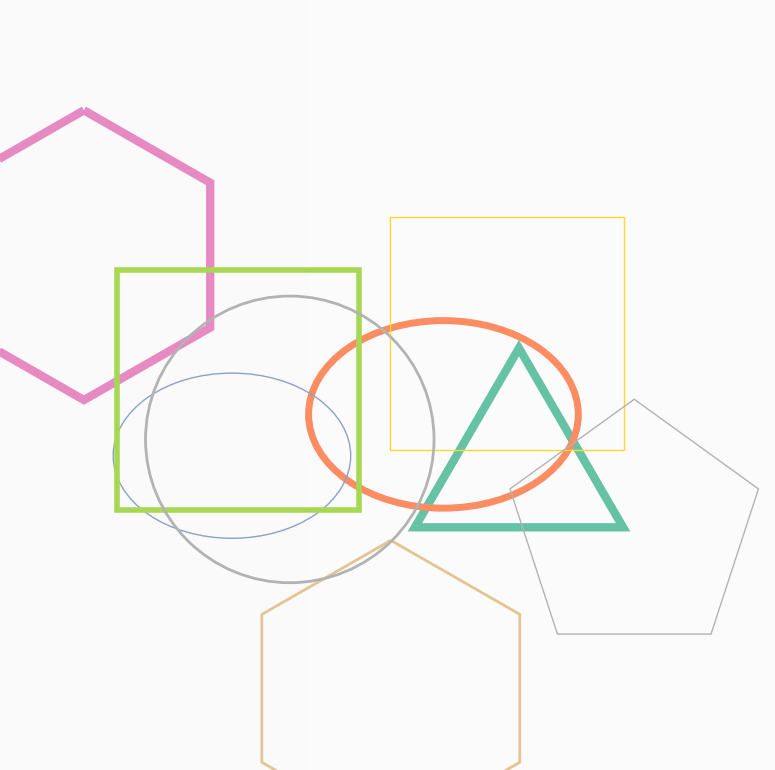[{"shape": "triangle", "thickness": 3, "radius": 0.78, "center": [0.67, 0.393]}, {"shape": "oval", "thickness": 2.5, "radius": 0.87, "center": [0.572, 0.462]}, {"shape": "oval", "thickness": 0.5, "radius": 0.77, "center": [0.299, 0.408]}, {"shape": "hexagon", "thickness": 3, "radius": 0.94, "center": [0.108, 0.669]}, {"shape": "square", "thickness": 2, "radius": 0.78, "center": [0.307, 0.494]}, {"shape": "square", "thickness": 0.5, "radius": 0.76, "center": [0.654, 0.567]}, {"shape": "hexagon", "thickness": 1, "radius": 0.96, "center": [0.504, 0.106]}, {"shape": "pentagon", "thickness": 0.5, "radius": 0.84, "center": [0.818, 0.313]}, {"shape": "circle", "thickness": 1, "radius": 0.93, "center": [0.374, 0.429]}]